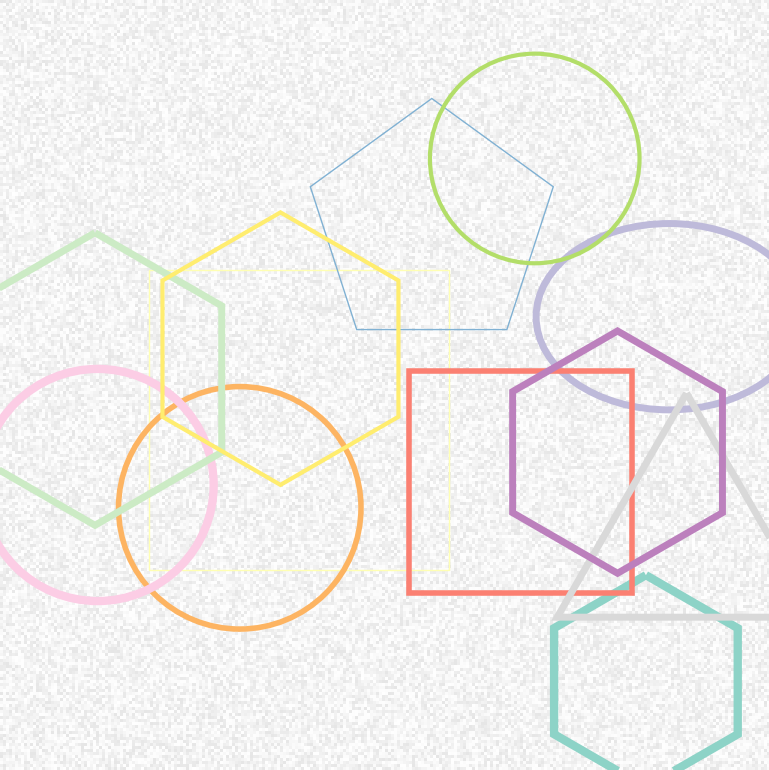[{"shape": "hexagon", "thickness": 3, "radius": 0.69, "center": [0.839, 0.115]}, {"shape": "square", "thickness": 0.5, "radius": 0.97, "center": [0.388, 0.454]}, {"shape": "oval", "thickness": 2.5, "radius": 0.86, "center": [0.869, 0.589]}, {"shape": "square", "thickness": 2, "radius": 0.72, "center": [0.676, 0.374]}, {"shape": "pentagon", "thickness": 0.5, "radius": 0.83, "center": [0.561, 0.706]}, {"shape": "circle", "thickness": 2, "radius": 0.79, "center": [0.311, 0.34]}, {"shape": "circle", "thickness": 1.5, "radius": 0.68, "center": [0.694, 0.794]}, {"shape": "circle", "thickness": 3, "radius": 0.75, "center": [0.127, 0.37]}, {"shape": "triangle", "thickness": 2.5, "radius": 0.97, "center": [0.892, 0.295]}, {"shape": "hexagon", "thickness": 2.5, "radius": 0.79, "center": [0.802, 0.413]}, {"shape": "hexagon", "thickness": 2.5, "radius": 0.95, "center": [0.123, 0.508]}, {"shape": "hexagon", "thickness": 1.5, "radius": 0.88, "center": [0.364, 0.547]}]